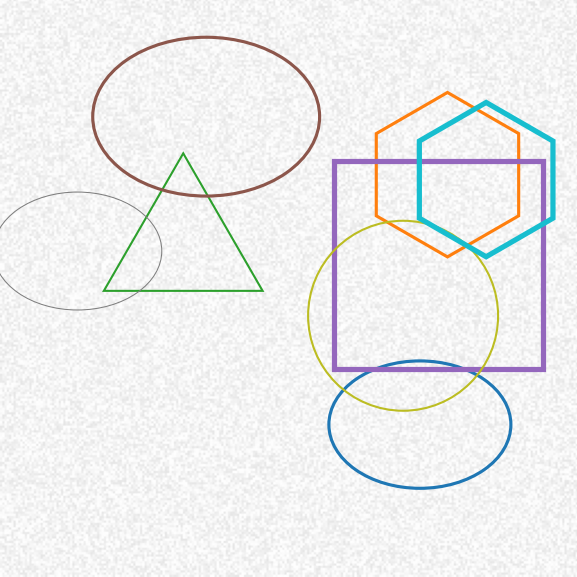[{"shape": "oval", "thickness": 1.5, "radius": 0.79, "center": [0.727, 0.264]}, {"shape": "hexagon", "thickness": 1.5, "radius": 0.71, "center": [0.775, 0.697]}, {"shape": "triangle", "thickness": 1, "radius": 0.79, "center": [0.317, 0.575]}, {"shape": "square", "thickness": 2.5, "radius": 0.9, "center": [0.76, 0.54]}, {"shape": "oval", "thickness": 1.5, "radius": 0.98, "center": [0.357, 0.797]}, {"shape": "oval", "thickness": 0.5, "radius": 0.73, "center": [0.134, 0.564]}, {"shape": "circle", "thickness": 1, "radius": 0.82, "center": [0.698, 0.452]}, {"shape": "hexagon", "thickness": 2.5, "radius": 0.67, "center": [0.842, 0.688]}]